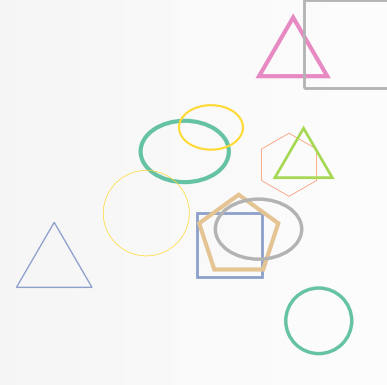[{"shape": "circle", "thickness": 2.5, "radius": 0.43, "center": [0.823, 0.167]}, {"shape": "oval", "thickness": 3, "radius": 0.57, "center": [0.477, 0.607]}, {"shape": "hexagon", "thickness": 0.5, "radius": 0.41, "center": [0.746, 0.572]}, {"shape": "square", "thickness": 2, "radius": 0.42, "center": [0.592, 0.363]}, {"shape": "triangle", "thickness": 1, "radius": 0.56, "center": [0.14, 0.31]}, {"shape": "triangle", "thickness": 3, "radius": 0.51, "center": [0.757, 0.853]}, {"shape": "triangle", "thickness": 2, "radius": 0.43, "center": [0.783, 0.581]}, {"shape": "circle", "thickness": 0.5, "radius": 0.56, "center": [0.378, 0.446]}, {"shape": "oval", "thickness": 1.5, "radius": 0.41, "center": [0.545, 0.669]}, {"shape": "pentagon", "thickness": 3, "radius": 0.54, "center": [0.616, 0.387]}, {"shape": "square", "thickness": 2, "radius": 0.58, "center": [0.9, 0.886]}, {"shape": "oval", "thickness": 2.5, "radius": 0.56, "center": [0.667, 0.405]}]